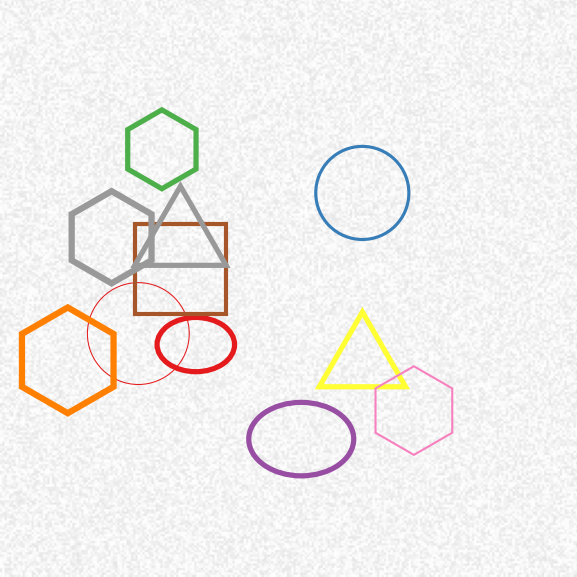[{"shape": "circle", "thickness": 0.5, "radius": 0.44, "center": [0.24, 0.422]}, {"shape": "oval", "thickness": 2.5, "radius": 0.34, "center": [0.339, 0.402]}, {"shape": "circle", "thickness": 1.5, "radius": 0.4, "center": [0.627, 0.665]}, {"shape": "hexagon", "thickness": 2.5, "radius": 0.34, "center": [0.28, 0.741]}, {"shape": "oval", "thickness": 2.5, "radius": 0.45, "center": [0.522, 0.239]}, {"shape": "hexagon", "thickness": 3, "radius": 0.46, "center": [0.117, 0.375]}, {"shape": "triangle", "thickness": 2.5, "radius": 0.43, "center": [0.628, 0.373]}, {"shape": "square", "thickness": 2, "radius": 0.39, "center": [0.312, 0.533]}, {"shape": "hexagon", "thickness": 1, "radius": 0.38, "center": [0.717, 0.288]}, {"shape": "hexagon", "thickness": 3, "radius": 0.4, "center": [0.193, 0.588]}, {"shape": "triangle", "thickness": 2.5, "radius": 0.46, "center": [0.312, 0.585]}]